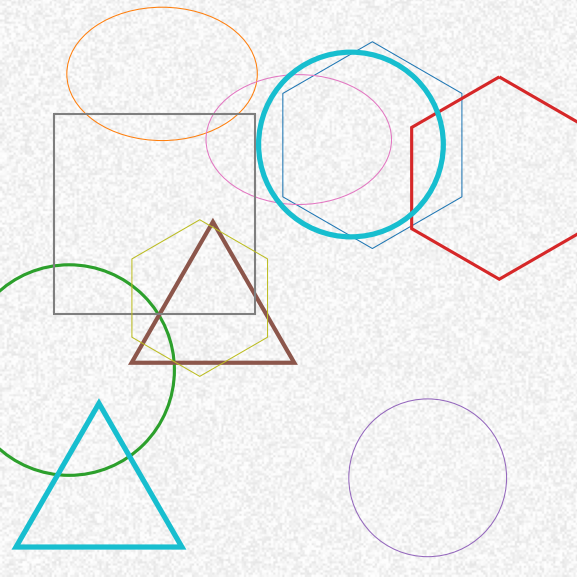[{"shape": "hexagon", "thickness": 0.5, "radius": 0.9, "center": [0.645, 0.748]}, {"shape": "oval", "thickness": 0.5, "radius": 0.82, "center": [0.281, 0.871]}, {"shape": "circle", "thickness": 1.5, "radius": 0.91, "center": [0.12, 0.358]}, {"shape": "hexagon", "thickness": 1.5, "radius": 0.88, "center": [0.865, 0.691]}, {"shape": "circle", "thickness": 0.5, "radius": 0.68, "center": [0.741, 0.172]}, {"shape": "triangle", "thickness": 2, "radius": 0.81, "center": [0.369, 0.452]}, {"shape": "oval", "thickness": 0.5, "radius": 0.8, "center": [0.517, 0.757]}, {"shape": "square", "thickness": 1, "radius": 0.87, "center": [0.268, 0.629]}, {"shape": "hexagon", "thickness": 0.5, "radius": 0.68, "center": [0.346, 0.483]}, {"shape": "triangle", "thickness": 2.5, "radius": 0.83, "center": [0.171, 0.135]}, {"shape": "circle", "thickness": 2.5, "radius": 0.8, "center": [0.608, 0.749]}]